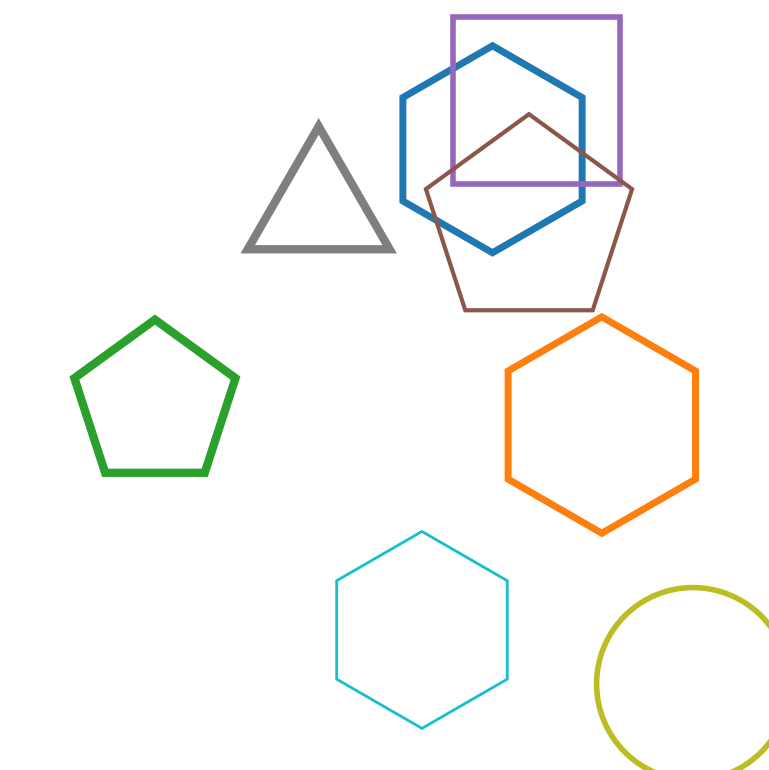[{"shape": "hexagon", "thickness": 2.5, "radius": 0.67, "center": [0.64, 0.806]}, {"shape": "hexagon", "thickness": 2.5, "radius": 0.7, "center": [0.782, 0.448]}, {"shape": "pentagon", "thickness": 3, "radius": 0.55, "center": [0.201, 0.475]}, {"shape": "square", "thickness": 2, "radius": 0.54, "center": [0.697, 0.869]}, {"shape": "pentagon", "thickness": 1.5, "radius": 0.7, "center": [0.687, 0.711]}, {"shape": "triangle", "thickness": 3, "radius": 0.53, "center": [0.414, 0.729]}, {"shape": "circle", "thickness": 2, "radius": 0.63, "center": [0.9, 0.112]}, {"shape": "hexagon", "thickness": 1, "radius": 0.64, "center": [0.548, 0.182]}]